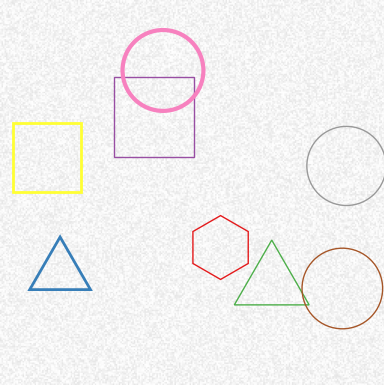[{"shape": "hexagon", "thickness": 1, "radius": 0.41, "center": [0.573, 0.357]}, {"shape": "triangle", "thickness": 2, "radius": 0.46, "center": [0.156, 0.293]}, {"shape": "triangle", "thickness": 1, "radius": 0.56, "center": [0.706, 0.264]}, {"shape": "square", "thickness": 1, "radius": 0.52, "center": [0.401, 0.695]}, {"shape": "square", "thickness": 2, "radius": 0.45, "center": [0.122, 0.591]}, {"shape": "circle", "thickness": 1, "radius": 0.52, "center": [0.889, 0.251]}, {"shape": "circle", "thickness": 3, "radius": 0.53, "center": [0.423, 0.817]}, {"shape": "circle", "thickness": 1, "radius": 0.51, "center": [0.9, 0.569]}]